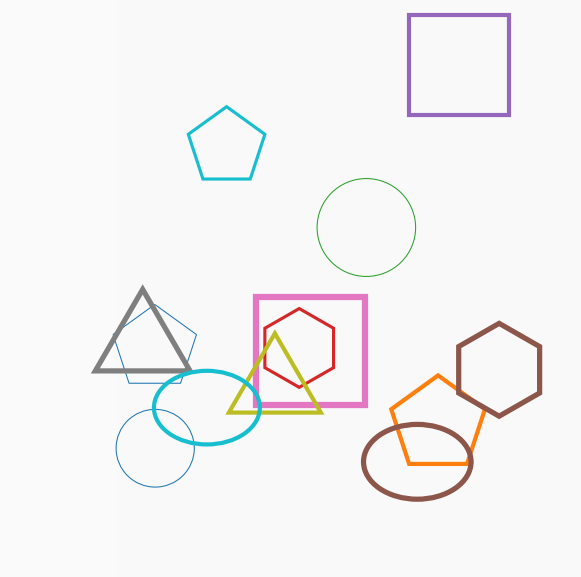[{"shape": "pentagon", "thickness": 0.5, "radius": 0.38, "center": [0.266, 0.397]}, {"shape": "circle", "thickness": 0.5, "radius": 0.34, "center": [0.267, 0.223]}, {"shape": "pentagon", "thickness": 2, "radius": 0.42, "center": [0.754, 0.264]}, {"shape": "circle", "thickness": 0.5, "radius": 0.42, "center": [0.63, 0.605]}, {"shape": "hexagon", "thickness": 1.5, "radius": 0.34, "center": [0.515, 0.397]}, {"shape": "square", "thickness": 2, "radius": 0.43, "center": [0.789, 0.887]}, {"shape": "hexagon", "thickness": 2.5, "radius": 0.4, "center": [0.859, 0.359]}, {"shape": "oval", "thickness": 2.5, "radius": 0.46, "center": [0.718, 0.199]}, {"shape": "square", "thickness": 3, "radius": 0.47, "center": [0.534, 0.391]}, {"shape": "triangle", "thickness": 2.5, "radius": 0.47, "center": [0.245, 0.404]}, {"shape": "triangle", "thickness": 2, "radius": 0.46, "center": [0.473, 0.33]}, {"shape": "oval", "thickness": 2, "radius": 0.46, "center": [0.356, 0.293]}, {"shape": "pentagon", "thickness": 1.5, "radius": 0.35, "center": [0.39, 0.745]}]